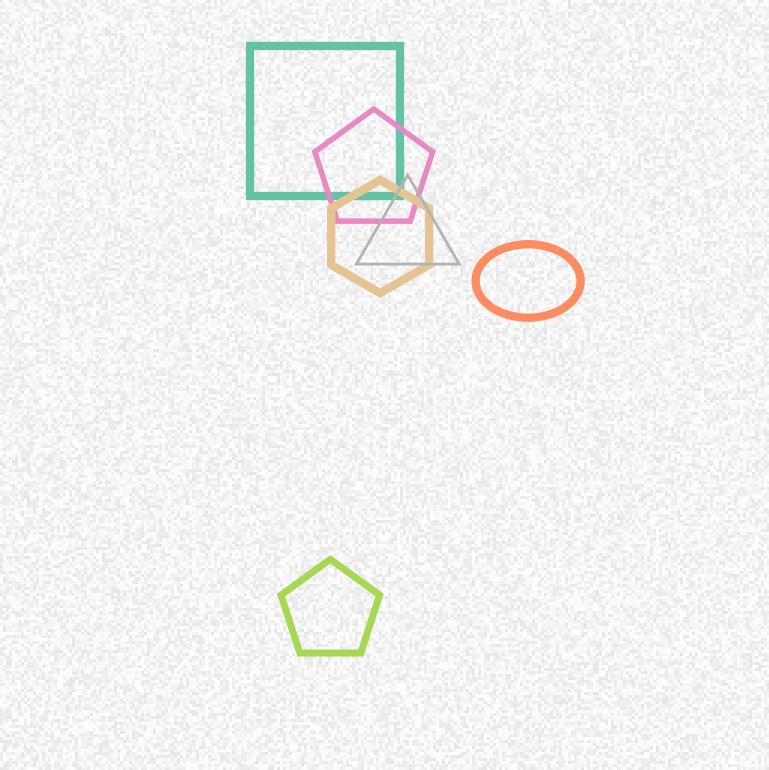[{"shape": "square", "thickness": 3, "radius": 0.49, "center": [0.422, 0.843]}, {"shape": "oval", "thickness": 3, "radius": 0.34, "center": [0.686, 0.635]}, {"shape": "pentagon", "thickness": 2, "radius": 0.4, "center": [0.485, 0.778]}, {"shape": "pentagon", "thickness": 2.5, "radius": 0.34, "center": [0.429, 0.206]}, {"shape": "hexagon", "thickness": 3, "radius": 0.37, "center": [0.494, 0.693]}, {"shape": "triangle", "thickness": 1, "radius": 0.39, "center": [0.53, 0.696]}]